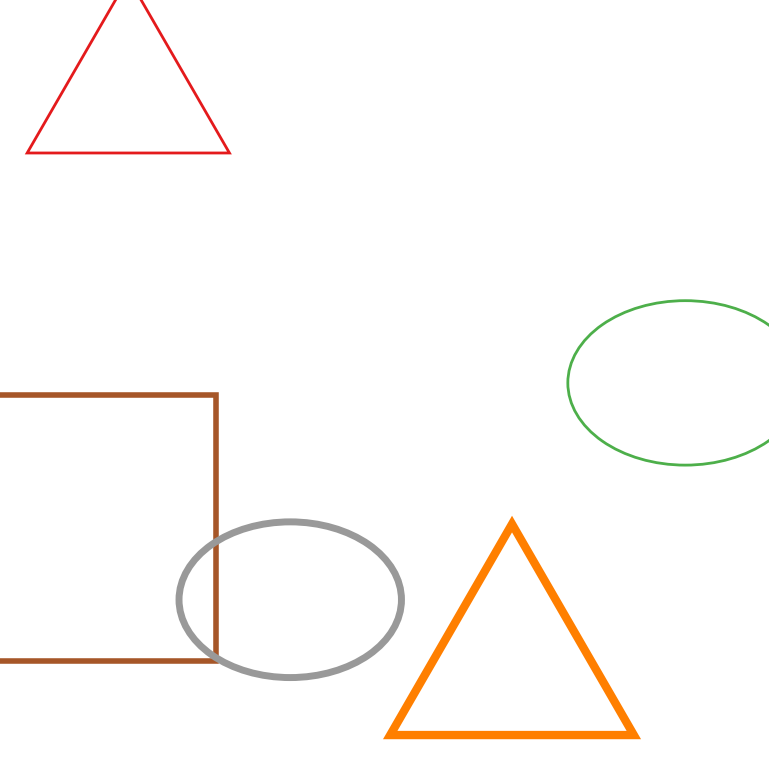[{"shape": "triangle", "thickness": 1, "radius": 0.76, "center": [0.167, 0.877]}, {"shape": "oval", "thickness": 1, "radius": 0.76, "center": [0.89, 0.503]}, {"shape": "triangle", "thickness": 3, "radius": 0.91, "center": [0.665, 0.137]}, {"shape": "square", "thickness": 2, "radius": 0.86, "center": [0.107, 0.315]}, {"shape": "oval", "thickness": 2.5, "radius": 0.72, "center": [0.377, 0.221]}]